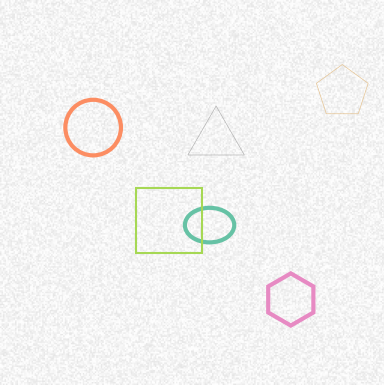[{"shape": "oval", "thickness": 3, "radius": 0.32, "center": [0.544, 0.415]}, {"shape": "circle", "thickness": 3, "radius": 0.36, "center": [0.242, 0.669]}, {"shape": "hexagon", "thickness": 3, "radius": 0.34, "center": [0.755, 0.222]}, {"shape": "square", "thickness": 1.5, "radius": 0.42, "center": [0.439, 0.428]}, {"shape": "pentagon", "thickness": 0.5, "radius": 0.35, "center": [0.889, 0.762]}, {"shape": "triangle", "thickness": 0.5, "radius": 0.42, "center": [0.561, 0.64]}]